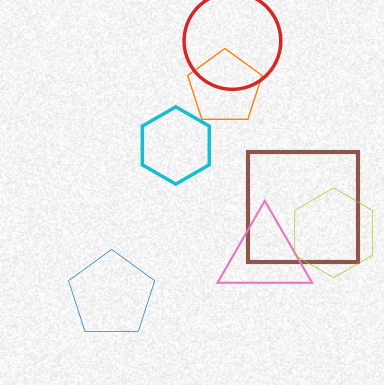[{"shape": "pentagon", "thickness": 0.5, "radius": 0.59, "center": [0.29, 0.234]}, {"shape": "pentagon", "thickness": 1, "radius": 0.51, "center": [0.584, 0.772]}, {"shape": "circle", "thickness": 2.5, "radius": 0.63, "center": [0.604, 0.894]}, {"shape": "square", "thickness": 3, "radius": 0.71, "center": [0.786, 0.461]}, {"shape": "triangle", "thickness": 1.5, "radius": 0.71, "center": [0.688, 0.337]}, {"shape": "hexagon", "thickness": 0.5, "radius": 0.58, "center": [0.866, 0.395]}, {"shape": "hexagon", "thickness": 2.5, "radius": 0.5, "center": [0.457, 0.622]}]